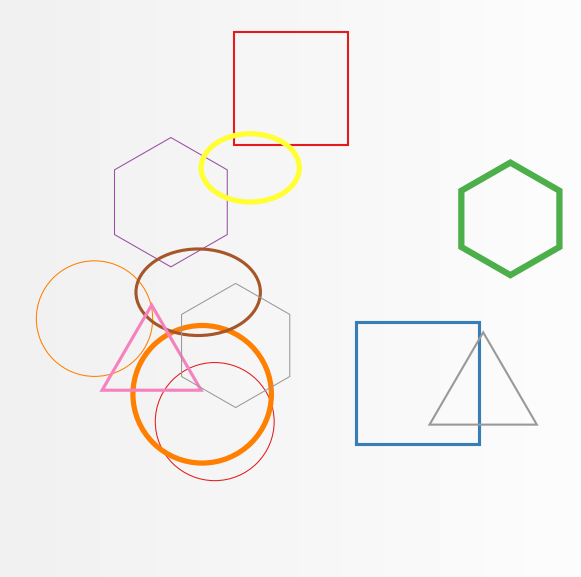[{"shape": "circle", "thickness": 0.5, "radius": 0.51, "center": [0.369, 0.269]}, {"shape": "square", "thickness": 1, "radius": 0.49, "center": [0.501, 0.846]}, {"shape": "square", "thickness": 1.5, "radius": 0.53, "center": [0.719, 0.335]}, {"shape": "hexagon", "thickness": 3, "radius": 0.49, "center": [0.878, 0.62]}, {"shape": "hexagon", "thickness": 0.5, "radius": 0.56, "center": [0.294, 0.649]}, {"shape": "circle", "thickness": 0.5, "radius": 0.5, "center": [0.163, 0.447]}, {"shape": "circle", "thickness": 2.5, "radius": 0.6, "center": [0.348, 0.316]}, {"shape": "oval", "thickness": 2.5, "radius": 0.42, "center": [0.431, 0.708]}, {"shape": "oval", "thickness": 1.5, "radius": 0.54, "center": [0.341, 0.493]}, {"shape": "triangle", "thickness": 1.5, "radius": 0.49, "center": [0.261, 0.373]}, {"shape": "hexagon", "thickness": 0.5, "radius": 0.54, "center": [0.405, 0.401]}, {"shape": "triangle", "thickness": 1, "radius": 0.53, "center": [0.831, 0.317]}]